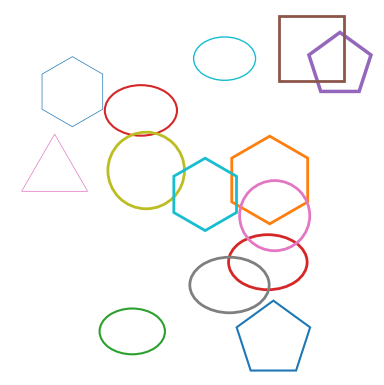[{"shape": "hexagon", "thickness": 0.5, "radius": 0.46, "center": [0.188, 0.762]}, {"shape": "pentagon", "thickness": 1.5, "radius": 0.5, "center": [0.71, 0.119]}, {"shape": "hexagon", "thickness": 2, "radius": 0.57, "center": [0.701, 0.532]}, {"shape": "oval", "thickness": 1.5, "radius": 0.42, "center": [0.344, 0.139]}, {"shape": "oval", "thickness": 1.5, "radius": 0.47, "center": [0.366, 0.713]}, {"shape": "oval", "thickness": 2, "radius": 0.51, "center": [0.696, 0.319]}, {"shape": "pentagon", "thickness": 2.5, "radius": 0.42, "center": [0.883, 0.831]}, {"shape": "square", "thickness": 2, "radius": 0.42, "center": [0.808, 0.874]}, {"shape": "triangle", "thickness": 0.5, "radius": 0.5, "center": [0.142, 0.553]}, {"shape": "circle", "thickness": 2, "radius": 0.46, "center": [0.713, 0.44]}, {"shape": "oval", "thickness": 2, "radius": 0.52, "center": [0.596, 0.26]}, {"shape": "circle", "thickness": 2, "radius": 0.5, "center": [0.38, 0.557]}, {"shape": "oval", "thickness": 1, "radius": 0.4, "center": [0.583, 0.848]}, {"shape": "hexagon", "thickness": 2, "radius": 0.47, "center": [0.533, 0.495]}]